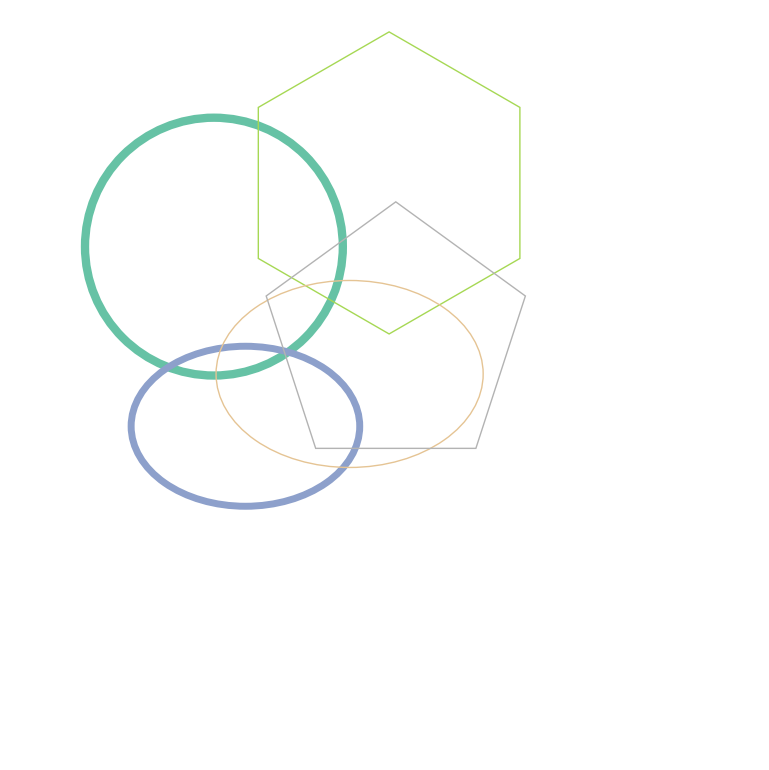[{"shape": "circle", "thickness": 3, "radius": 0.84, "center": [0.278, 0.68]}, {"shape": "oval", "thickness": 2.5, "radius": 0.74, "center": [0.319, 0.446]}, {"shape": "hexagon", "thickness": 0.5, "radius": 0.98, "center": [0.505, 0.762]}, {"shape": "oval", "thickness": 0.5, "radius": 0.87, "center": [0.454, 0.514]}, {"shape": "pentagon", "thickness": 0.5, "radius": 0.88, "center": [0.514, 0.561]}]